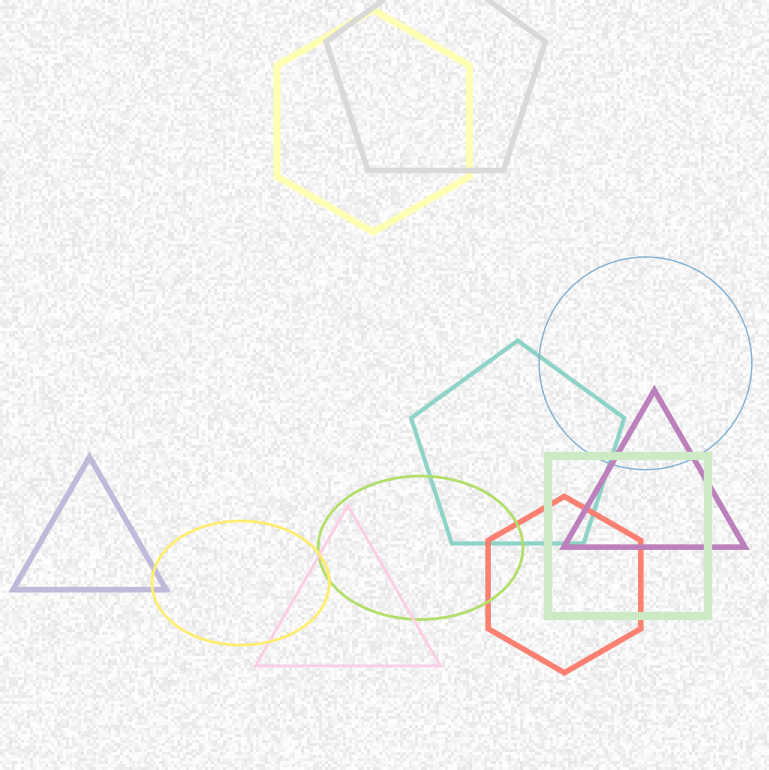[{"shape": "pentagon", "thickness": 1.5, "radius": 0.73, "center": [0.672, 0.412]}, {"shape": "hexagon", "thickness": 2.5, "radius": 0.72, "center": [0.485, 0.843]}, {"shape": "triangle", "thickness": 2, "radius": 0.57, "center": [0.116, 0.292]}, {"shape": "hexagon", "thickness": 2, "radius": 0.57, "center": [0.733, 0.241]}, {"shape": "circle", "thickness": 0.5, "radius": 0.69, "center": [0.838, 0.528]}, {"shape": "oval", "thickness": 1, "radius": 0.67, "center": [0.546, 0.289]}, {"shape": "triangle", "thickness": 1, "radius": 0.69, "center": [0.452, 0.205]}, {"shape": "pentagon", "thickness": 2, "radius": 0.75, "center": [0.566, 0.9]}, {"shape": "triangle", "thickness": 2, "radius": 0.68, "center": [0.85, 0.357]}, {"shape": "square", "thickness": 3, "radius": 0.52, "center": [0.815, 0.304]}, {"shape": "oval", "thickness": 1, "radius": 0.58, "center": [0.313, 0.243]}]